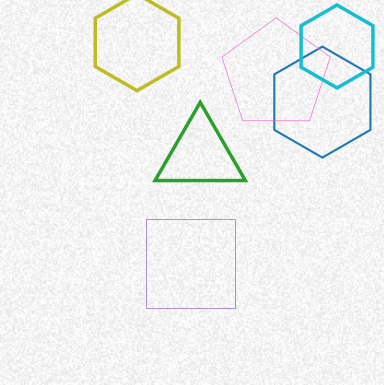[{"shape": "hexagon", "thickness": 1.5, "radius": 0.72, "center": [0.837, 0.735]}, {"shape": "triangle", "thickness": 2.5, "radius": 0.68, "center": [0.52, 0.599]}, {"shape": "square", "thickness": 0.5, "radius": 0.58, "center": [0.495, 0.315]}, {"shape": "pentagon", "thickness": 0.5, "radius": 0.74, "center": [0.717, 0.806]}, {"shape": "hexagon", "thickness": 2.5, "radius": 0.63, "center": [0.356, 0.89]}, {"shape": "hexagon", "thickness": 2.5, "radius": 0.54, "center": [0.875, 0.879]}]